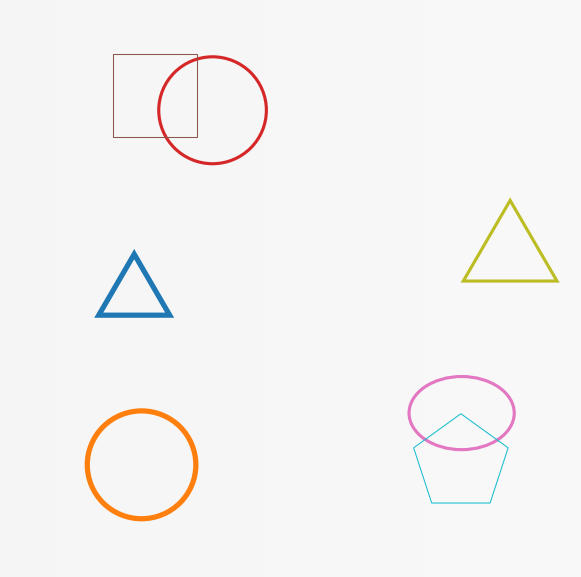[{"shape": "triangle", "thickness": 2.5, "radius": 0.35, "center": [0.231, 0.489]}, {"shape": "circle", "thickness": 2.5, "radius": 0.47, "center": [0.244, 0.194]}, {"shape": "circle", "thickness": 1.5, "radius": 0.46, "center": [0.366, 0.808]}, {"shape": "square", "thickness": 0.5, "radius": 0.36, "center": [0.267, 0.834]}, {"shape": "oval", "thickness": 1.5, "radius": 0.45, "center": [0.794, 0.284]}, {"shape": "triangle", "thickness": 1.5, "radius": 0.47, "center": [0.878, 0.559]}, {"shape": "pentagon", "thickness": 0.5, "radius": 0.43, "center": [0.793, 0.197]}]